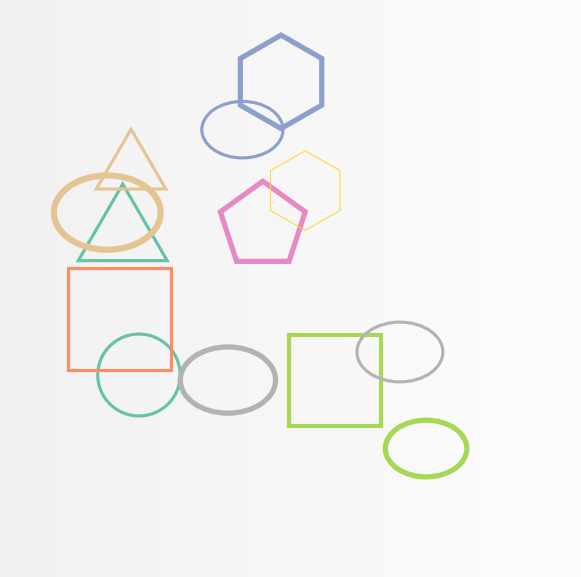[{"shape": "circle", "thickness": 1.5, "radius": 0.35, "center": [0.239, 0.35]}, {"shape": "triangle", "thickness": 1.5, "radius": 0.44, "center": [0.211, 0.592]}, {"shape": "square", "thickness": 1.5, "radius": 0.44, "center": [0.205, 0.447]}, {"shape": "oval", "thickness": 1.5, "radius": 0.35, "center": [0.417, 0.775]}, {"shape": "hexagon", "thickness": 2.5, "radius": 0.4, "center": [0.484, 0.857]}, {"shape": "pentagon", "thickness": 2.5, "radius": 0.38, "center": [0.452, 0.609]}, {"shape": "oval", "thickness": 2.5, "radius": 0.35, "center": [0.733, 0.222]}, {"shape": "square", "thickness": 2, "radius": 0.4, "center": [0.577, 0.34]}, {"shape": "hexagon", "thickness": 0.5, "radius": 0.34, "center": [0.525, 0.669]}, {"shape": "oval", "thickness": 3, "radius": 0.46, "center": [0.185, 0.631]}, {"shape": "triangle", "thickness": 1.5, "radius": 0.35, "center": [0.226, 0.706]}, {"shape": "oval", "thickness": 1.5, "radius": 0.37, "center": [0.688, 0.39]}, {"shape": "oval", "thickness": 2.5, "radius": 0.41, "center": [0.392, 0.341]}]